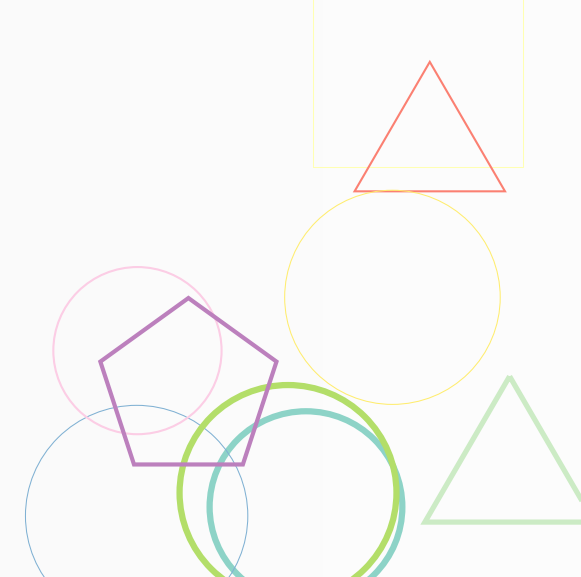[{"shape": "circle", "thickness": 3, "radius": 0.83, "center": [0.526, 0.121]}, {"shape": "square", "thickness": 0.5, "radius": 0.91, "center": [0.719, 0.89]}, {"shape": "triangle", "thickness": 1, "radius": 0.75, "center": [0.739, 0.743]}, {"shape": "circle", "thickness": 0.5, "radius": 0.96, "center": [0.235, 0.106]}, {"shape": "circle", "thickness": 3, "radius": 0.93, "center": [0.496, 0.146]}, {"shape": "circle", "thickness": 1, "radius": 0.72, "center": [0.236, 0.392]}, {"shape": "pentagon", "thickness": 2, "radius": 0.8, "center": [0.324, 0.324]}, {"shape": "triangle", "thickness": 2.5, "radius": 0.84, "center": [0.877, 0.179]}, {"shape": "circle", "thickness": 0.5, "radius": 0.93, "center": [0.675, 0.484]}]